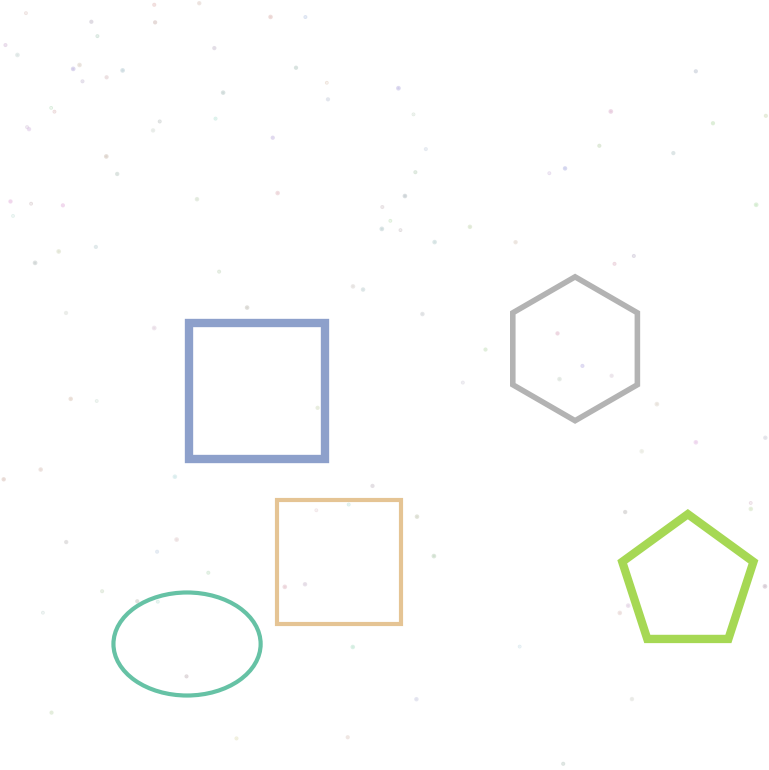[{"shape": "oval", "thickness": 1.5, "radius": 0.48, "center": [0.243, 0.164]}, {"shape": "square", "thickness": 3, "radius": 0.44, "center": [0.333, 0.492]}, {"shape": "pentagon", "thickness": 3, "radius": 0.45, "center": [0.893, 0.243]}, {"shape": "square", "thickness": 1.5, "radius": 0.4, "center": [0.44, 0.27]}, {"shape": "hexagon", "thickness": 2, "radius": 0.47, "center": [0.747, 0.547]}]